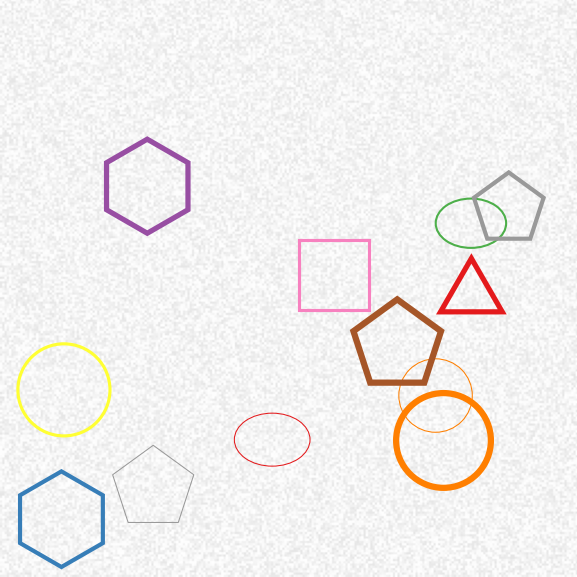[{"shape": "triangle", "thickness": 2.5, "radius": 0.31, "center": [0.816, 0.49]}, {"shape": "oval", "thickness": 0.5, "radius": 0.33, "center": [0.471, 0.238]}, {"shape": "hexagon", "thickness": 2, "radius": 0.41, "center": [0.106, 0.1]}, {"shape": "oval", "thickness": 1, "radius": 0.3, "center": [0.815, 0.613]}, {"shape": "hexagon", "thickness": 2.5, "radius": 0.41, "center": [0.255, 0.677]}, {"shape": "circle", "thickness": 0.5, "radius": 0.32, "center": [0.754, 0.314]}, {"shape": "circle", "thickness": 3, "radius": 0.41, "center": [0.768, 0.236]}, {"shape": "circle", "thickness": 1.5, "radius": 0.4, "center": [0.111, 0.324]}, {"shape": "pentagon", "thickness": 3, "radius": 0.4, "center": [0.688, 0.401]}, {"shape": "square", "thickness": 1.5, "radius": 0.3, "center": [0.579, 0.523]}, {"shape": "pentagon", "thickness": 2, "radius": 0.32, "center": [0.881, 0.637]}, {"shape": "pentagon", "thickness": 0.5, "radius": 0.37, "center": [0.265, 0.154]}]